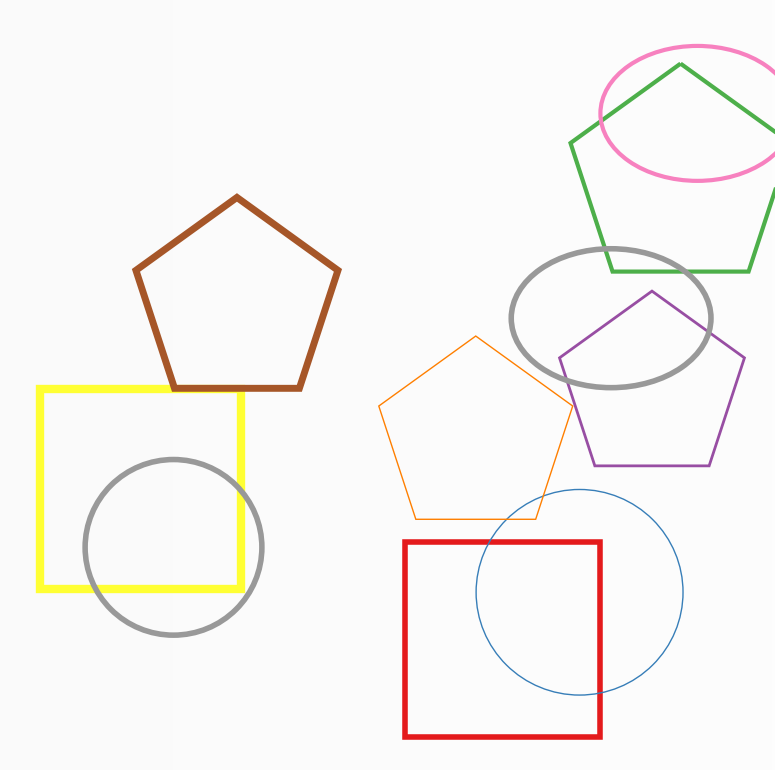[{"shape": "square", "thickness": 2, "radius": 0.63, "center": [0.648, 0.17]}, {"shape": "circle", "thickness": 0.5, "radius": 0.67, "center": [0.748, 0.231]}, {"shape": "pentagon", "thickness": 1.5, "radius": 0.75, "center": [0.878, 0.768]}, {"shape": "pentagon", "thickness": 1, "radius": 0.63, "center": [0.841, 0.496]}, {"shape": "pentagon", "thickness": 0.5, "radius": 0.66, "center": [0.614, 0.432]}, {"shape": "square", "thickness": 3, "radius": 0.65, "center": [0.181, 0.365]}, {"shape": "pentagon", "thickness": 2.5, "radius": 0.69, "center": [0.306, 0.607]}, {"shape": "oval", "thickness": 1.5, "radius": 0.63, "center": [0.9, 0.853]}, {"shape": "circle", "thickness": 2, "radius": 0.57, "center": [0.224, 0.289]}, {"shape": "oval", "thickness": 2, "radius": 0.64, "center": [0.789, 0.587]}]